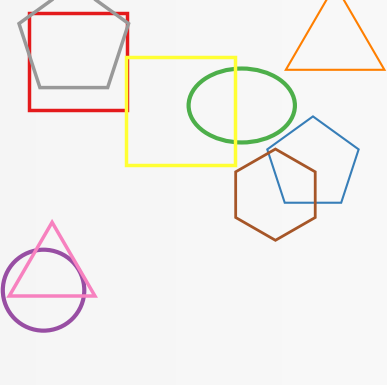[{"shape": "square", "thickness": 2.5, "radius": 0.63, "center": [0.201, 0.84]}, {"shape": "pentagon", "thickness": 1.5, "radius": 0.62, "center": [0.808, 0.574]}, {"shape": "oval", "thickness": 3, "radius": 0.69, "center": [0.624, 0.726]}, {"shape": "circle", "thickness": 3, "radius": 0.53, "center": [0.112, 0.246]}, {"shape": "triangle", "thickness": 1.5, "radius": 0.73, "center": [0.865, 0.892]}, {"shape": "square", "thickness": 2.5, "radius": 0.7, "center": [0.466, 0.713]}, {"shape": "hexagon", "thickness": 2, "radius": 0.59, "center": [0.711, 0.494]}, {"shape": "triangle", "thickness": 2.5, "radius": 0.64, "center": [0.134, 0.295]}, {"shape": "pentagon", "thickness": 2.5, "radius": 0.74, "center": [0.19, 0.893]}]